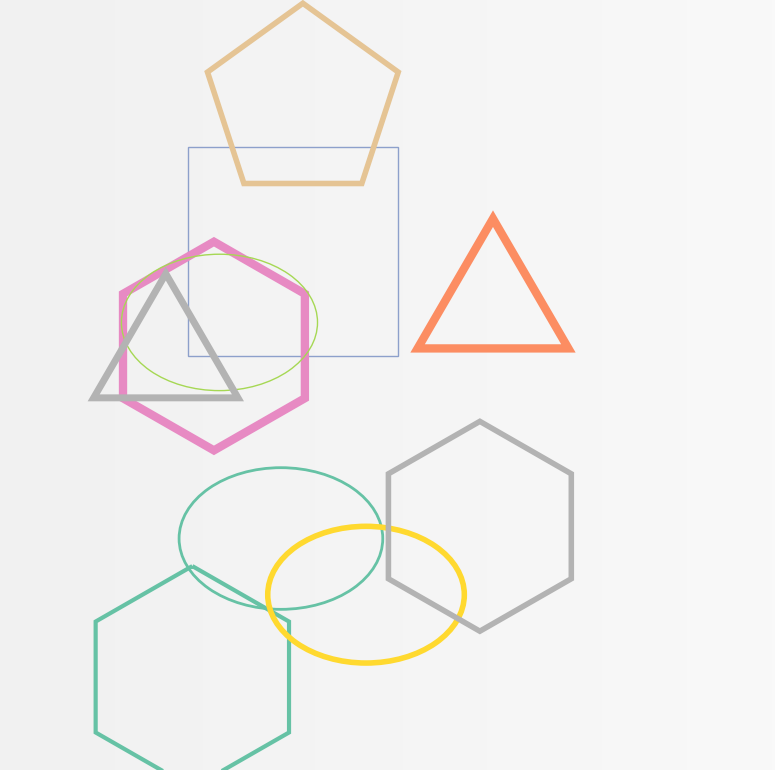[{"shape": "oval", "thickness": 1, "radius": 0.66, "center": [0.362, 0.301]}, {"shape": "hexagon", "thickness": 1.5, "radius": 0.72, "center": [0.248, 0.121]}, {"shape": "triangle", "thickness": 3, "radius": 0.56, "center": [0.636, 0.604]}, {"shape": "square", "thickness": 0.5, "radius": 0.68, "center": [0.378, 0.673]}, {"shape": "hexagon", "thickness": 3, "radius": 0.68, "center": [0.276, 0.551]}, {"shape": "oval", "thickness": 0.5, "radius": 0.63, "center": [0.283, 0.581]}, {"shape": "oval", "thickness": 2, "radius": 0.63, "center": [0.472, 0.228]}, {"shape": "pentagon", "thickness": 2, "radius": 0.65, "center": [0.391, 0.866]}, {"shape": "hexagon", "thickness": 2, "radius": 0.68, "center": [0.619, 0.317]}, {"shape": "triangle", "thickness": 2.5, "radius": 0.54, "center": [0.214, 0.537]}]